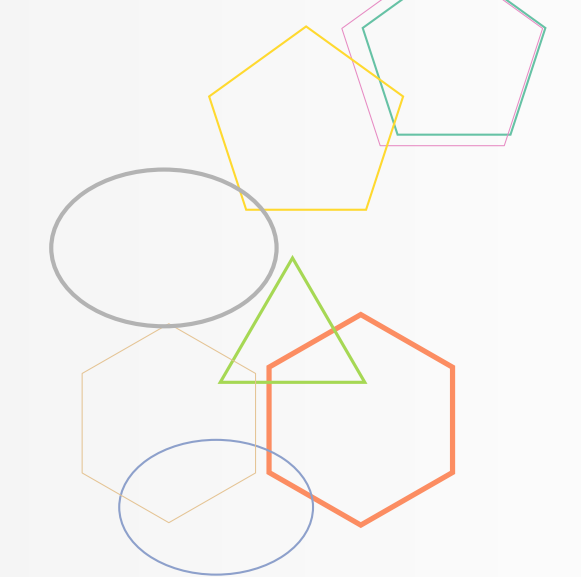[{"shape": "pentagon", "thickness": 1, "radius": 0.83, "center": [0.781, 0.9]}, {"shape": "hexagon", "thickness": 2.5, "radius": 0.91, "center": [0.621, 0.272]}, {"shape": "oval", "thickness": 1, "radius": 0.83, "center": [0.372, 0.121]}, {"shape": "pentagon", "thickness": 0.5, "radius": 0.91, "center": [0.761, 0.894]}, {"shape": "triangle", "thickness": 1.5, "radius": 0.72, "center": [0.503, 0.409]}, {"shape": "pentagon", "thickness": 1, "radius": 0.88, "center": [0.527, 0.778]}, {"shape": "hexagon", "thickness": 0.5, "radius": 0.86, "center": [0.29, 0.266]}, {"shape": "oval", "thickness": 2, "radius": 0.97, "center": [0.282, 0.57]}]